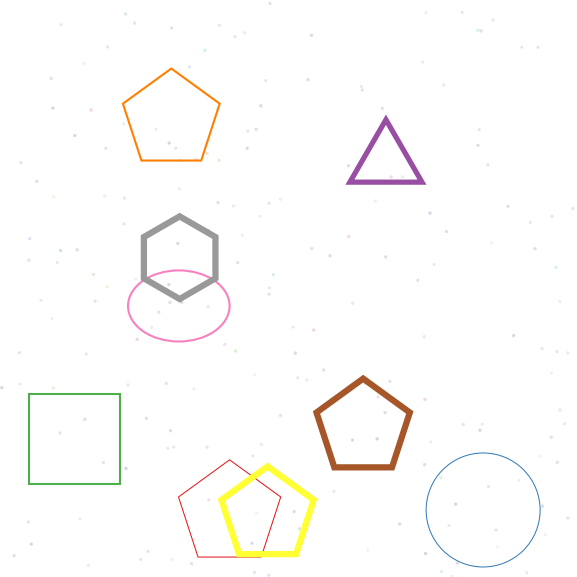[{"shape": "pentagon", "thickness": 0.5, "radius": 0.47, "center": [0.398, 0.11]}, {"shape": "circle", "thickness": 0.5, "radius": 0.49, "center": [0.837, 0.116]}, {"shape": "square", "thickness": 1, "radius": 0.39, "center": [0.129, 0.239]}, {"shape": "triangle", "thickness": 2.5, "radius": 0.36, "center": [0.668, 0.72]}, {"shape": "pentagon", "thickness": 1, "radius": 0.44, "center": [0.297, 0.792]}, {"shape": "pentagon", "thickness": 3, "radius": 0.42, "center": [0.463, 0.108]}, {"shape": "pentagon", "thickness": 3, "radius": 0.42, "center": [0.629, 0.259]}, {"shape": "oval", "thickness": 1, "radius": 0.44, "center": [0.31, 0.469]}, {"shape": "hexagon", "thickness": 3, "radius": 0.36, "center": [0.311, 0.553]}]